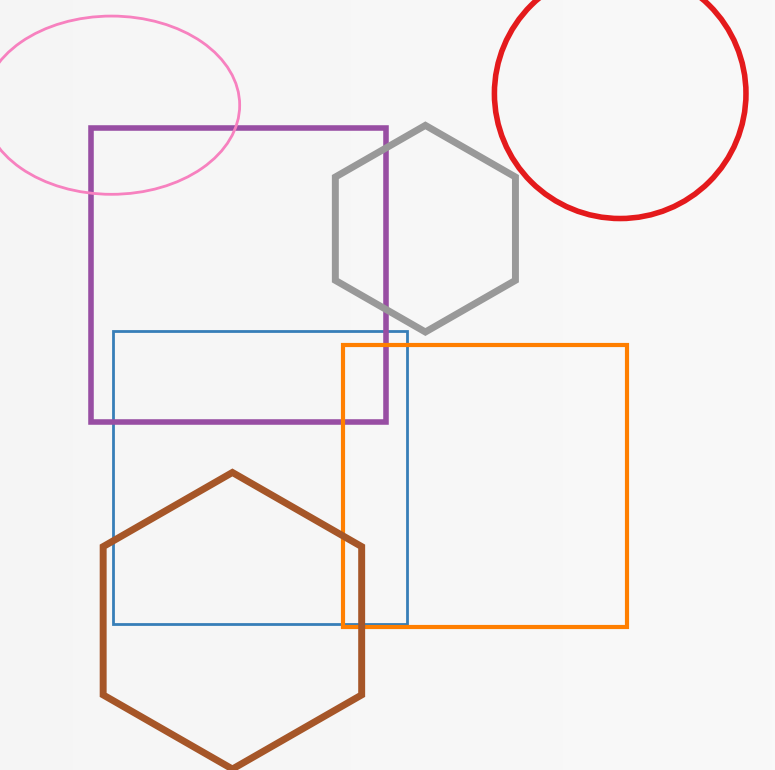[{"shape": "circle", "thickness": 2, "radius": 0.81, "center": [0.8, 0.879]}, {"shape": "square", "thickness": 1, "radius": 0.95, "center": [0.336, 0.38]}, {"shape": "square", "thickness": 2, "radius": 0.95, "center": [0.308, 0.643]}, {"shape": "square", "thickness": 1.5, "radius": 0.92, "center": [0.626, 0.369]}, {"shape": "hexagon", "thickness": 2.5, "radius": 0.96, "center": [0.3, 0.194]}, {"shape": "oval", "thickness": 1, "radius": 0.83, "center": [0.144, 0.863]}, {"shape": "hexagon", "thickness": 2.5, "radius": 0.67, "center": [0.549, 0.703]}]